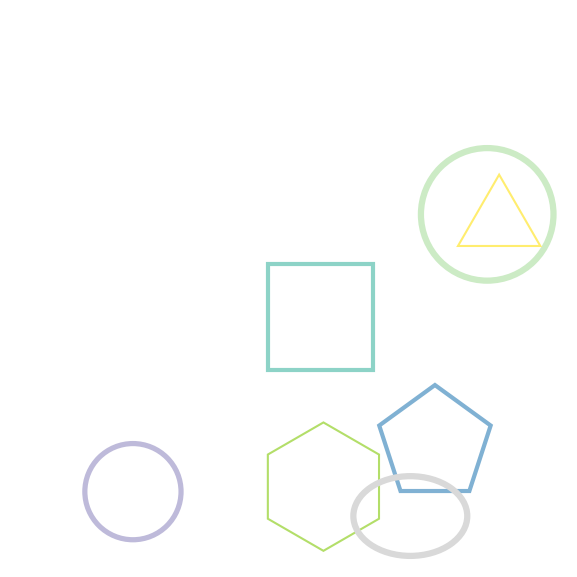[{"shape": "square", "thickness": 2, "radius": 0.46, "center": [0.555, 0.45]}, {"shape": "circle", "thickness": 2.5, "radius": 0.42, "center": [0.23, 0.148]}, {"shape": "pentagon", "thickness": 2, "radius": 0.51, "center": [0.753, 0.231]}, {"shape": "hexagon", "thickness": 1, "radius": 0.56, "center": [0.56, 0.156]}, {"shape": "oval", "thickness": 3, "radius": 0.49, "center": [0.711, 0.106]}, {"shape": "circle", "thickness": 3, "radius": 0.57, "center": [0.844, 0.628]}, {"shape": "triangle", "thickness": 1, "radius": 0.41, "center": [0.864, 0.614]}]